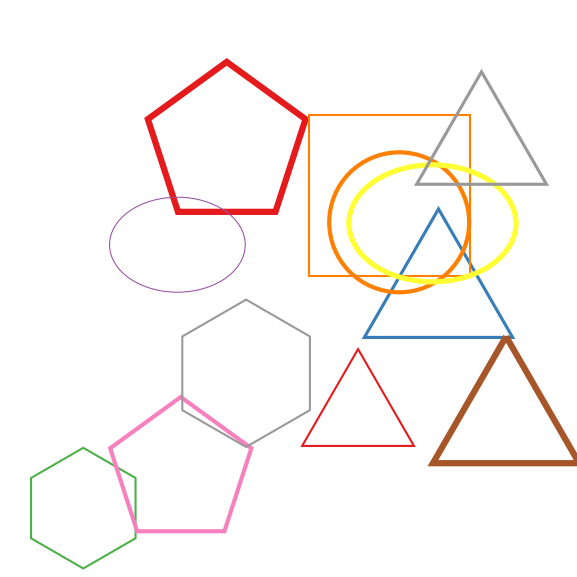[{"shape": "pentagon", "thickness": 3, "radius": 0.72, "center": [0.393, 0.748]}, {"shape": "triangle", "thickness": 1, "radius": 0.56, "center": [0.62, 0.283]}, {"shape": "triangle", "thickness": 1.5, "radius": 0.74, "center": [0.759, 0.489]}, {"shape": "hexagon", "thickness": 1, "radius": 0.52, "center": [0.144, 0.119]}, {"shape": "oval", "thickness": 0.5, "radius": 0.59, "center": [0.307, 0.575]}, {"shape": "circle", "thickness": 2, "radius": 0.61, "center": [0.691, 0.614]}, {"shape": "square", "thickness": 1, "radius": 0.7, "center": [0.675, 0.661]}, {"shape": "oval", "thickness": 2.5, "radius": 0.72, "center": [0.749, 0.612]}, {"shape": "triangle", "thickness": 3, "radius": 0.73, "center": [0.876, 0.27]}, {"shape": "pentagon", "thickness": 2, "radius": 0.64, "center": [0.313, 0.183]}, {"shape": "hexagon", "thickness": 1, "radius": 0.64, "center": [0.426, 0.353]}, {"shape": "triangle", "thickness": 1.5, "radius": 0.65, "center": [0.834, 0.745]}]